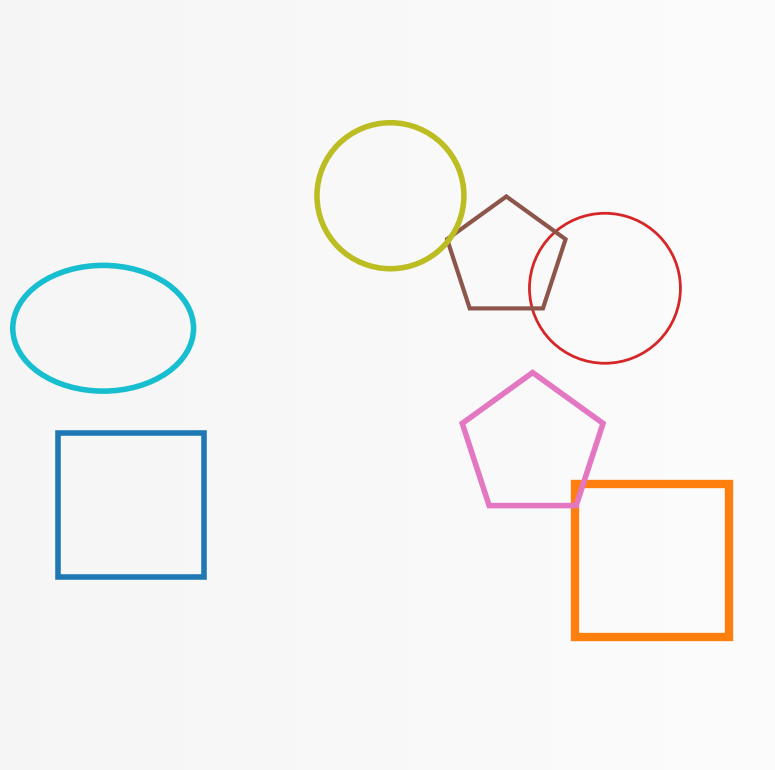[{"shape": "square", "thickness": 2, "radius": 0.47, "center": [0.169, 0.344]}, {"shape": "square", "thickness": 3, "radius": 0.5, "center": [0.841, 0.273]}, {"shape": "circle", "thickness": 1, "radius": 0.49, "center": [0.781, 0.626]}, {"shape": "pentagon", "thickness": 1.5, "radius": 0.4, "center": [0.653, 0.664]}, {"shape": "pentagon", "thickness": 2, "radius": 0.48, "center": [0.687, 0.421]}, {"shape": "circle", "thickness": 2, "radius": 0.47, "center": [0.504, 0.746]}, {"shape": "oval", "thickness": 2, "radius": 0.58, "center": [0.133, 0.574]}]